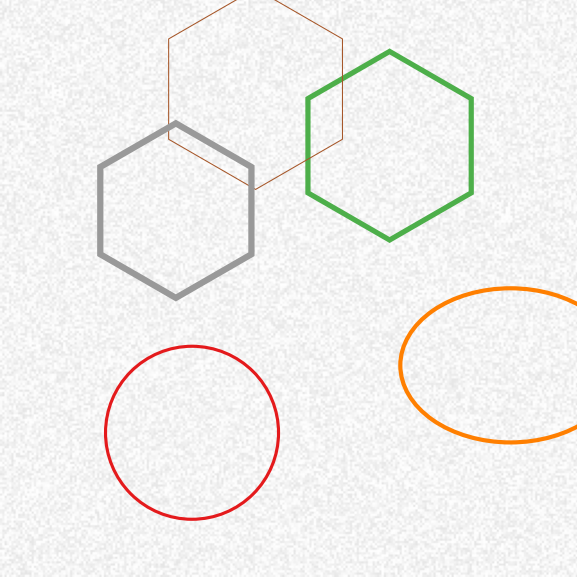[{"shape": "circle", "thickness": 1.5, "radius": 0.75, "center": [0.333, 0.25]}, {"shape": "hexagon", "thickness": 2.5, "radius": 0.82, "center": [0.675, 0.747]}, {"shape": "oval", "thickness": 2, "radius": 0.95, "center": [0.884, 0.366]}, {"shape": "hexagon", "thickness": 0.5, "radius": 0.87, "center": [0.443, 0.845]}, {"shape": "hexagon", "thickness": 3, "radius": 0.76, "center": [0.305, 0.634]}]